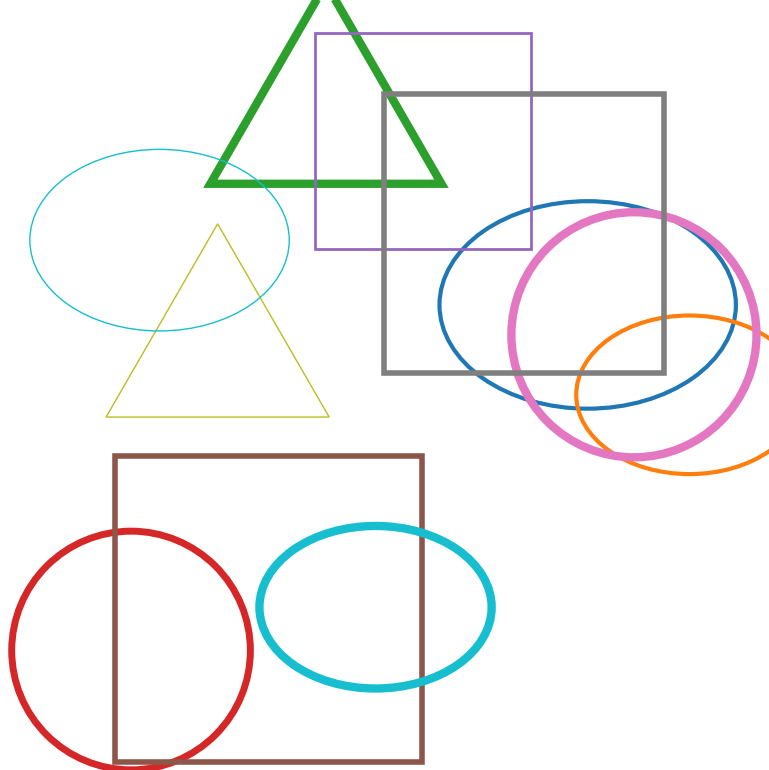[{"shape": "oval", "thickness": 1.5, "radius": 0.96, "center": [0.763, 0.604]}, {"shape": "oval", "thickness": 1.5, "radius": 0.74, "center": [0.895, 0.487]}, {"shape": "triangle", "thickness": 3, "radius": 0.87, "center": [0.423, 0.848]}, {"shape": "circle", "thickness": 2.5, "radius": 0.77, "center": [0.17, 0.155]}, {"shape": "square", "thickness": 1, "radius": 0.7, "center": [0.549, 0.817]}, {"shape": "square", "thickness": 2, "radius": 1.0, "center": [0.349, 0.209]}, {"shape": "circle", "thickness": 3, "radius": 0.8, "center": [0.823, 0.565]}, {"shape": "square", "thickness": 2, "radius": 0.91, "center": [0.68, 0.697]}, {"shape": "triangle", "thickness": 0.5, "radius": 0.84, "center": [0.283, 0.542]}, {"shape": "oval", "thickness": 3, "radius": 0.75, "center": [0.488, 0.211]}, {"shape": "oval", "thickness": 0.5, "radius": 0.84, "center": [0.207, 0.688]}]